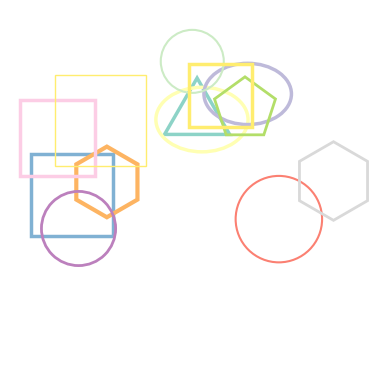[{"shape": "triangle", "thickness": 2.5, "radius": 0.49, "center": [0.512, 0.7]}, {"shape": "oval", "thickness": 2.5, "radius": 0.6, "center": [0.525, 0.689]}, {"shape": "oval", "thickness": 2.5, "radius": 0.57, "center": [0.643, 0.756]}, {"shape": "circle", "thickness": 1.5, "radius": 0.56, "center": [0.724, 0.431]}, {"shape": "square", "thickness": 2.5, "radius": 0.53, "center": [0.187, 0.493]}, {"shape": "hexagon", "thickness": 3, "radius": 0.46, "center": [0.278, 0.527]}, {"shape": "pentagon", "thickness": 2, "radius": 0.42, "center": [0.636, 0.717]}, {"shape": "square", "thickness": 2.5, "radius": 0.49, "center": [0.15, 0.641]}, {"shape": "hexagon", "thickness": 2, "radius": 0.51, "center": [0.866, 0.53]}, {"shape": "circle", "thickness": 2, "radius": 0.48, "center": [0.204, 0.406]}, {"shape": "circle", "thickness": 1.5, "radius": 0.41, "center": [0.499, 0.841]}, {"shape": "square", "thickness": 1, "radius": 0.59, "center": [0.261, 0.687]}, {"shape": "square", "thickness": 2.5, "radius": 0.41, "center": [0.573, 0.751]}]